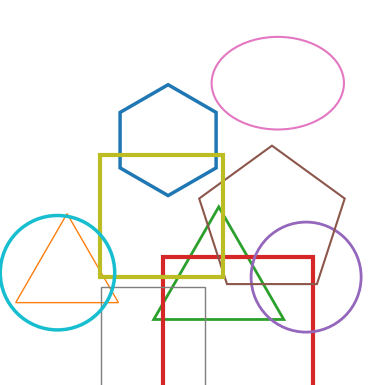[{"shape": "hexagon", "thickness": 2.5, "radius": 0.72, "center": [0.437, 0.636]}, {"shape": "triangle", "thickness": 1, "radius": 0.77, "center": [0.174, 0.291]}, {"shape": "triangle", "thickness": 2, "radius": 0.98, "center": [0.568, 0.268]}, {"shape": "square", "thickness": 3, "radius": 0.97, "center": [0.618, 0.137]}, {"shape": "circle", "thickness": 2, "radius": 0.71, "center": [0.795, 0.28]}, {"shape": "pentagon", "thickness": 1.5, "radius": 0.99, "center": [0.706, 0.423]}, {"shape": "oval", "thickness": 1.5, "radius": 0.86, "center": [0.722, 0.784]}, {"shape": "square", "thickness": 1, "radius": 0.68, "center": [0.398, 0.12]}, {"shape": "square", "thickness": 3, "radius": 0.8, "center": [0.42, 0.439]}, {"shape": "circle", "thickness": 2.5, "radius": 0.74, "center": [0.149, 0.292]}]